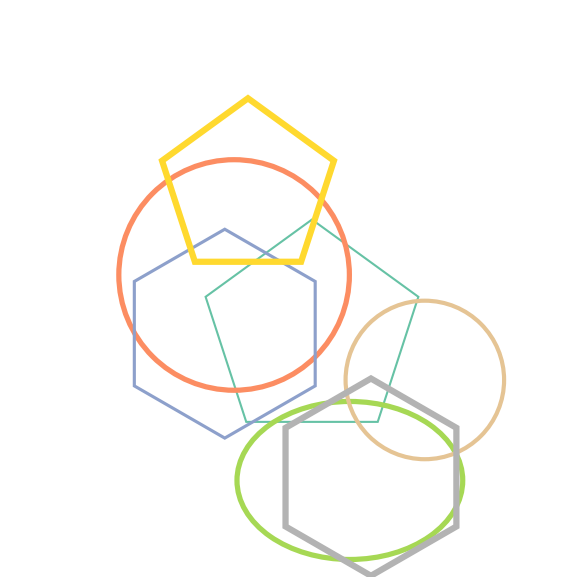[{"shape": "pentagon", "thickness": 1, "radius": 0.97, "center": [0.54, 0.425]}, {"shape": "circle", "thickness": 2.5, "radius": 1.0, "center": [0.405, 0.523]}, {"shape": "hexagon", "thickness": 1.5, "radius": 0.9, "center": [0.389, 0.421]}, {"shape": "oval", "thickness": 2.5, "radius": 0.98, "center": [0.606, 0.167]}, {"shape": "pentagon", "thickness": 3, "radius": 0.78, "center": [0.429, 0.672]}, {"shape": "circle", "thickness": 2, "radius": 0.69, "center": [0.736, 0.341]}, {"shape": "hexagon", "thickness": 3, "radius": 0.85, "center": [0.642, 0.173]}]